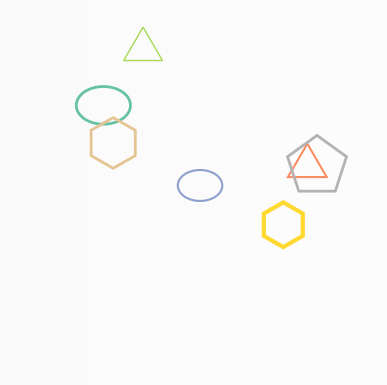[{"shape": "oval", "thickness": 2, "radius": 0.35, "center": [0.267, 0.726]}, {"shape": "triangle", "thickness": 1.5, "radius": 0.29, "center": [0.793, 0.569]}, {"shape": "oval", "thickness": 1.5, "radius": 0.29, "center": [0.516, 0.518]}, {"shape": "triangle", "thickness": 1, "radius": 0.29, "center": [0.369, 0.872]}, {"shape": "hexagon", "thickness": 3, "radius": 0.29, "center": [0.731, 0.416]}, {"shape": "hexagon", "thickness": 2, "radius": 0.33, "center": [0.292, 0.629]}, {"shape": "pentagon", "thickness": 2, "radius": 0.4, "center": [0.818, 0.568]}]